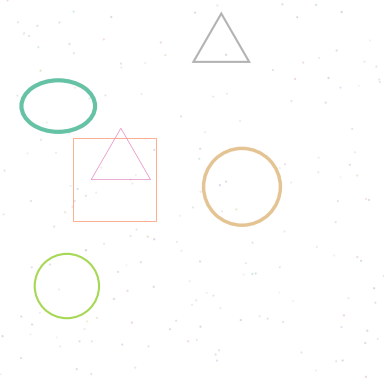[{"shape": "oval", "thickness": 3, "radius": 0.48, "center": [0.151, 0.724]}, {"shape": "square", "thickness": 0.5, "radius": 0.54, "center": [0.298, 0.534]}, {"shape": "triangle", "thickness": 0.5, "radius": 0.45, "center": [0.314, 0.578]}, {"shape": "circle", "thickness": 1.5, "radius": 0.42, "center": [0.174, 0.257]}, {"shape": "circle", "thickness": 2.5, "radius": 0.5, "center": [0.629, 0.515]}, {"shape": "triangle", "thickness": 1.5, "radius": 0.42, "center": [0.575, 0.881]}]